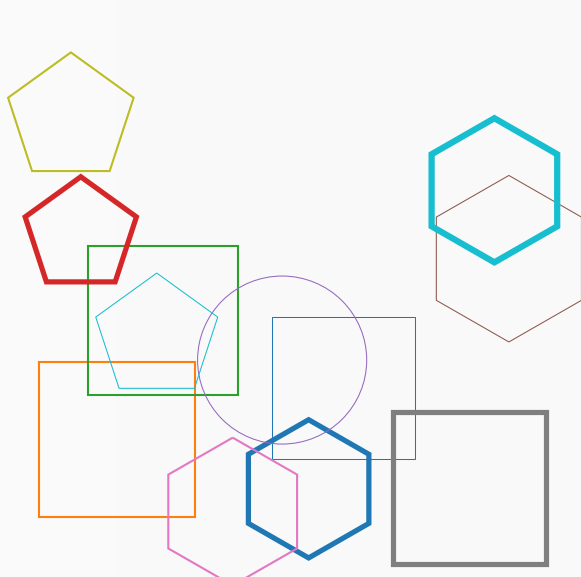[{"shape": "square", "thickness": 0.5, "radius": 0.61, "center": [0.591, 0.327]}, {"shape": "hexagon", "thickness": 2.5, "radius": 0.6, "center": [0.531, 0.153]}, {"shape": "square", "thickness": 1, "radius": 0.67, "center": [0.201, 0.238]}, {"shape": "square", "thickness": 1, "radius": 0.65, "center": [0.28, 0.444]}, {"shape": "pentagon", "thickness": 2.5, "radius": 0.5, "center": [0.139, 0.592]}, {"shape": "circle", "thickness": 0.5, "radius": 0.73, "center": [0.485, 0.376]}, {"shape": "hexagon", "thickness": 0.5, "radius": 0.72, "center": [0.875, 0.551]}, {"shape": "hexagon", "thickness": 1, "radius": 0.64, "center": [0.4, 0.113]}, {"shape": "square", "thickness": 2.5, "radius": 0.66, "center": [0.808, 0.154]}, {"shape": "pentagon", "thickness": 1, "radius": 0.57, "center": [0.122, 0.795]}, {"shape": "pentagon", "thickness": 0.5, "radius": 0.55, "center": [0.27, 0.416]}, {"shape": "hexagon", "thickness": 3, "radius": 0.62, "center": [0.851, 0.67]}]